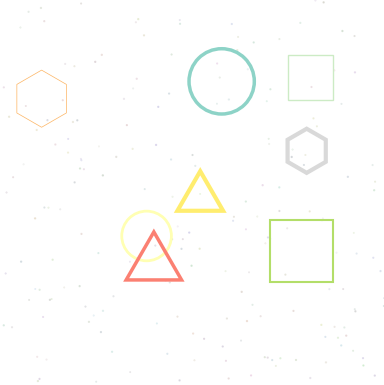[{"shape": "circle", "thickness": 2.5, "radius": 0.42, "center": [0.576, 0.789]}, {"shape": "circle", "thickness": 2, "radius": 0.32, "center": [0.381, 0.387]}, {"shape": "triangle", "thickness": 2.5, "radius": 0.42, "center": [0.4, 0.314]}, {"shape": "hexagon", "thickness": 0.5, "radius": 0.37, "center": [0.108, 0.744]}, {"shape": "square", "thickness": 1.5, "radius": 0.4, "center": [0.783, 0.347]}, {"shape": "hexagon", "thickness": 3, "radius": 0.29, "center": [0.797, 0.608]}, {"shape": "square", "thickness": 1, "radius": 0.29, "center": [0.807, 0.798]}, {"shape": "triangle", "thickness": 3, "radius": 0.34, "center": [0.52, 0.487]}]